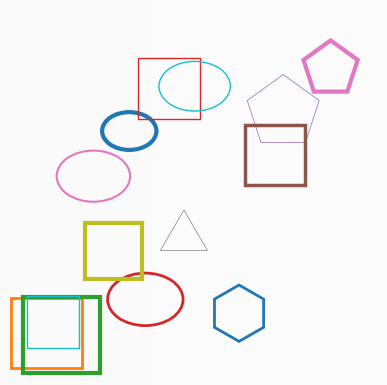[{"shape": "hexagon", "thickness": 2, "radius": 0.37, "center": [0.617, 0.186]}, {"shape": "oval", "thickness": 3, "radius": 0.35, "center": [0.334, 0.66]}, {"shape": "square", "thickness": 2, "radius": 0.46, "center": [0.12, 0.135]}, {"shape": "square", "thickness": 3, "radius": 0.5, "center": [0.159, 0.13]}, {"shape": "square", "thickness": 1, "radius": 0.4, "center": [0.437, 0.77]}, {"shape": "oval", "thickness": 2, "radius": 0.49, "center": [0.375, 0.222]}, {"shape": "pentagon", "thickness": 0.5, "radius": 0.49, "center": [0.731, 0.709]}, {"shape": "square", "thickness": 2.5, "radius": 0.39, "center": [0.709, 0.598]}, {"shape": "oval", "thickness": 1.5, "radius": 0.47, "center": [0.241, 0.542]}, {"shape": "pentagon", "thickness": 3, "radius": 0.37, "center": [0.853, 0.822]}, {"shape": "triangle", "thickness": 0.5, "radius": 0.35, "center": [0.475, 0.384]}, {"shape": "square", "thickness": 3, "radius": 0.37, "center": [0.293, 0.348]}, {"shape": "oval", "thickness": 1, "radius": 0.46, "center": [0.502, 0.776]}, {"shape": "square", "thickness": 1, "radius": 0.33, "center": [0.138, 0.164]}]